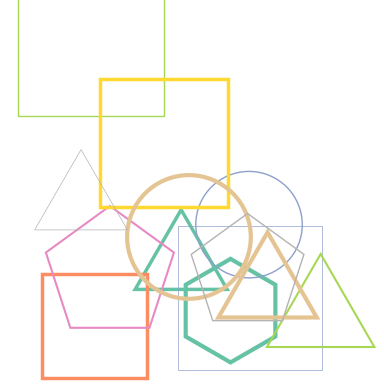[{"shape": "hexagon", "thickness": 3, "radius": 0.67, "center": [0.599, 0.193]}, {"shape": "triangle", "thickness": 2.5, "radius": 0.69, "center": [0.47, 0.317]}, {"shape": "square", "thickness": 2.5, "radius": 0.68, "center": [0.246, 0.154]}, {"shape": "square", "thickness": 0.5, "radius": 0.94, "center": [0.65, 0.225]}, {"shape": "circle", "thickness": 1, "radius": 0.69, "center": [0.647, 0.417]}, {"shape": "pentagon", "thickness": 1.5, "radius": 0.87, "center": [0.285, 0.29]}, {"shape": "triangle", "thickness": 1.5, "radius": 0.81, "center": [0.833, 0.179]}, {"shape": "square", "thickness": 1, "radius": 0.95, "center": [0.235, 0.887]}, {"shape": "square", "thickness": 2.5, "radius": 0.83, "center": [0.427, 0.628]}, {"shape": "circle", "thickness": 3, "radius": 0.8, "center": [0.491, 0.385]}, {"shape": "triangle", "thickness": 3, "radius": 0.74, "center": [0.695, 0.249]}, {"shape": "pentagon", "thickness": 1, "radius": 0.77, "center": [0.643, 0.292]}, {"shape": "triangle", "thickness": 0.5, "radius": 0.7, "center": [0.21, 0.472]}]